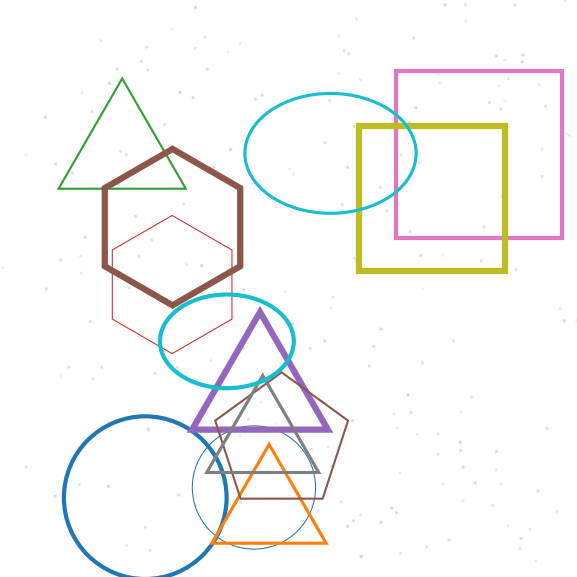[{"shape": "circle", "thickness": 0.5, "radius": 0.53, "center": [0.44, 0.155]}, {"shape": "circle", "thickness": 2, "radius": 0.7, "center": [0.252, 0.137]}, {"shape": "triangle", "thickness": 1.5, "radius": 0.57, "center": [0.466, 0.116]}, {"shape": "triangle", "thickness": 1, "radius": 0.64, "center": [0.212, 0.736]}, {"shape": "hexagon", "thickness": 0.5, "radius": 0.6, "center": [0.298, 0.506]}, {"shape": "triangle", "thickness": 3, "radius": 0.68, "center": [0.45, 0.323]}, {"shape": "pentagon", "thickness": 1, "radius": 0.6, "center": [0.488, 0.233]}, {"shape": "hexagon", "thickness": 3, "radius": 0.68, "center": [0.299, 0.606]}, {"shape": "square", "thickness": 2, "radius": 0.72, "center": [0.829, 0.732]}, {"shape": "triangle", "thickness": 1.5, "radius": 0.56, "center": [0.455, 0.237]}, {"shape": "square", "thickness": 3, "radius": 0.63, "center": [0.748, 0.655]}, {"shape": "oval", "thickness": 1.5, "radius": 0.74, "center": [0.572, 0.734]}, {"shape": "oval", "thickness": 2, "radius": 0.58, "center": [0.393, 0.408]}]